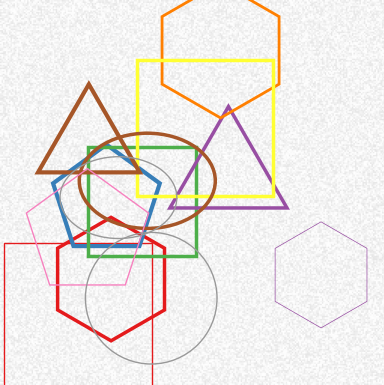[{"shape": "square", "thickness": 1, "radius": 0.96, "center": [0.202, 0.177]}, {"shape": "hexagon", "thickness": 2.5, "radius": 0.8, "center": [0.288, 0.275]}, {"shape": "pentagon", "thickness": 3, "radius": 0.73, "center": [0.276, 0.479]}, {"shape": "square", "thickness": 2.5, "radius": 0.7, "center": [0.368, 0.477]}, {"shape": "triangle", "thickness": 2.5, "radius": 0.88, "center": [0.593, 0.548]}, {"shape": "hexagon", "thickness": 0.5, "radius": 0.69, "center": [0.834, 0.286]}, {"shape": "hexagon", "thickness": 2, "radius": 0.88, "center": [0.573, 0.869]}, {"shape": "square", "thickness": 2.5, "radius": 0.88, "center": [0.532, 0.668]}, {"shape": "oval", "thickness": 2.5, "radius": 0.88, "center": [0.383, 0.53]}, {"shape": "triangle", "thickness": 3, "radius": 0.76, "center": [0.231, 0.629]}, {"shape": "pentagon", "thickness": 1, "radius": 0.83, "center": [0.227, 0.395]}, {"shape": "oval", "thickness": 1, "radius": 0.76, "center": [0.308, 0.487]}, {"shape": "circle", "thickness": 1, "radius": 0.85, "center": [0.393, 0.225]}]